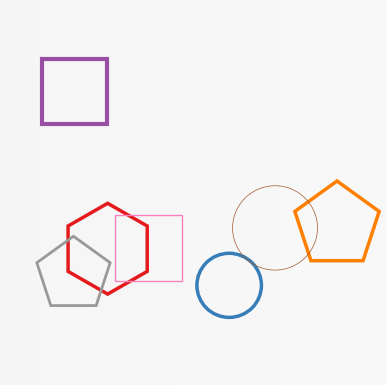[{"shape": "hexagon", "thickness": 2.5, "radius": 0.59, "center": [0.278, 0.354]}, {"shape": "circle", "thickness": 2.5, "radius": 0.42, "center": [0.591, 0.259]}, {"shape": "square", "thickness": 3, "radius": 0.42, "center": [0.192, 0.763]}, {"shape": "pentagon", "thickness": 2.5, "radius": 0.57, "center": [0.87, 0.415]}, {"shape": "circle", "thickness": 0.5, "radius": 0.55, "center": [0.71, 0.408]}, {"shape": "square", "thickness": 1, "radius": 0.43, "center": [0.384, 0.356]}, {"shape": "pentagon", "thickness": 2, "radius": 0.5, "center": [0.19, 0.287]}]